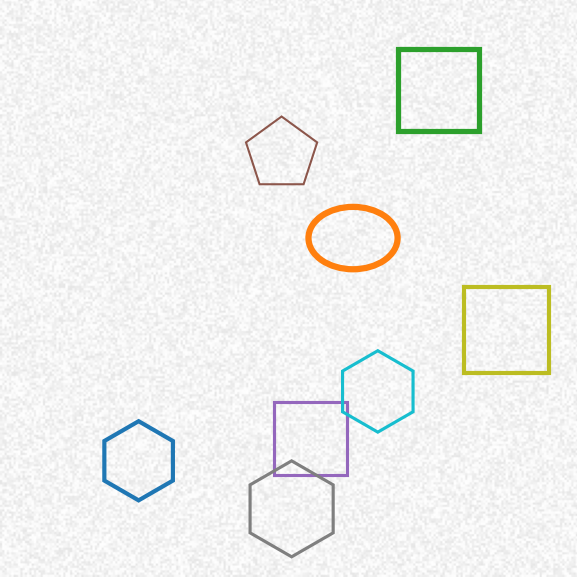[{"shape": "hexagon", "thickness": 2, "radius": 0.34, "center": [0.24, 0.201]}, {"shape": "oval", "thickness": 3, "radius": 0.39, "center": [0.611, 0.587]}, {"shape": "square", "thickness": 2.5, "radius": 0.35, "center": [0.759, 0.843]}, {"shape": "square", "thickness": 1.5, "radius": 0.32, "center": [0.538, 0.24]}, {"shape": "pentagon", "thickness": 1, "radius": 0.32, "center": [0.488, 0.733]}, {"shape": "hexagon", "thickness": 1.5, "radius": 0.42, "center": [0.505, 0.118]}, {"shape": "square", "thickness": 2, "radius": 0.37, "center": [0.877, 0.428]}, {"shape": "hexagon", "thickness": 1.5, "radius": 0.35, "center": [0.654, 0.321]}]